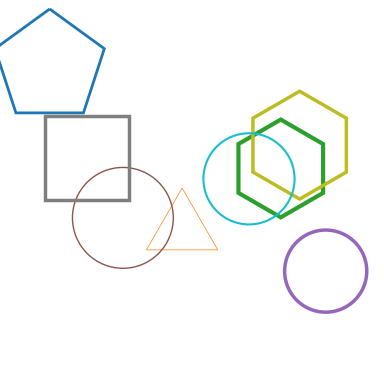[{"shape": "pentagon", "thickness": 2, "radius": 0.75, "center": [0.129, 0.827]}, {"shape": "triangle", "thickness": 0.5, "radius": 0.54, "center": [0.473, 0.405]}, {"shape": "hexagon", "thickness": 3, "radius": 0.63, "center": [0.729, 0.562]}, {"shape": "circle", "thickness": 2.5, "radius": 0.53, "center": [0.846, 0.296]}, {"shape": "circle", "thickness": 1, "radius": 0.65, "center": [0.319, 0.434]}, {"shape": "square", "thickness": 2.5, "radius": 0.54, "center": [0.226, 0.589]}, {"shape": "hexagon", "thickness": 2.5, "radius": 0.7, "center": [0.778, 0.623]}, {"shape": "circle", "thickness": 1.5, "radius": 0.59, "center": [0.647, 0.535]}]